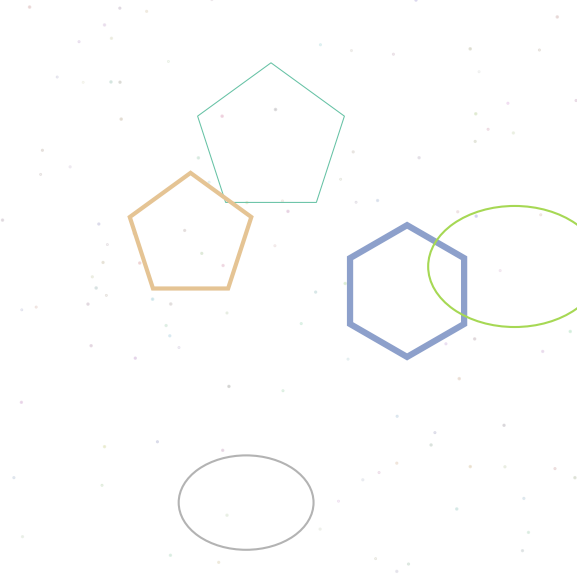[{"shape": "pentagon", "thickness": 0.5, "radius": 0.67, "center": [0.469, 0.757]}, {"shape": "hexagon", "thickness": 3, "radius": 0.57, "center": [0.705, 0.495]}, {"shape": "oval", "thickness": 1, "radius": 0.75, "center": [0.891, 0.538]}, {"shape": "pentagon", "thickness": 2, "radius": 0.55, "center": [0.33, 0.589]}, {"shape": "oval", "thickness": 1, "radius": 0.58, "center": [0.426, 0.129]}]